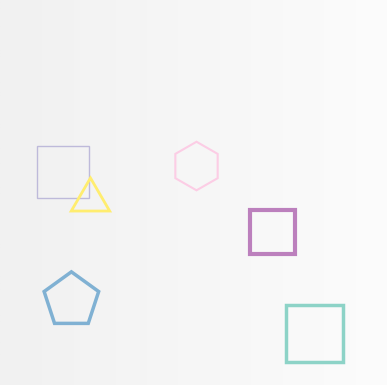[{"shape": "square", "thickness": 2.5, "radius": 0.37, "center": [0.811, 0.134]}, {"shape": "square", "thickness": 1, "radius": 0.33, "center": [0.162, 0.553]}, {"shape": "pentagon", "thickness": 2.5, "radius": 0.37, "center": [0.184, 0.22]}, {"shape": "hexagon", "thickness": 1.5, "radius": 0.32, "center": [0.507, 0.569]}, {"shape": "square", "thickness": 3, "radius": 0.29, "center": [0.703, 0.397]}, {"shape": "triangle", "thickness": 2, "radius": 0.29, "center": [0.233, 0.48]}]